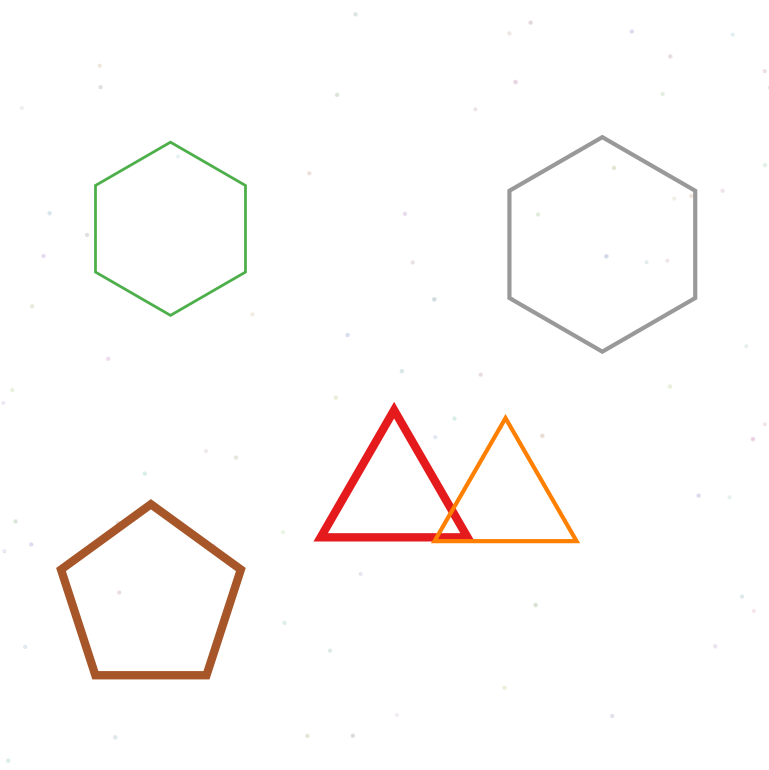[{"shape": "triangle", "thickness": 3, "radius": 0.55, "center": [0.512, 0.357]}, {"shape": "hexagon", "thickness": 1, "radius": 0.56, "center": [0.221, 0.703]}, {"shape": "triangle", "thickness": 1.5, "radius": 0.53, "center": [0.657, 0.35]}, {"shape": "pentagon", "thickness": 3, "radius": 0.61, "center": [0.196, 0.222]}, {"shape": "hexagon", "thickness": 1.5, "radius": 0.7, "center": [0.782, 0.683]}]